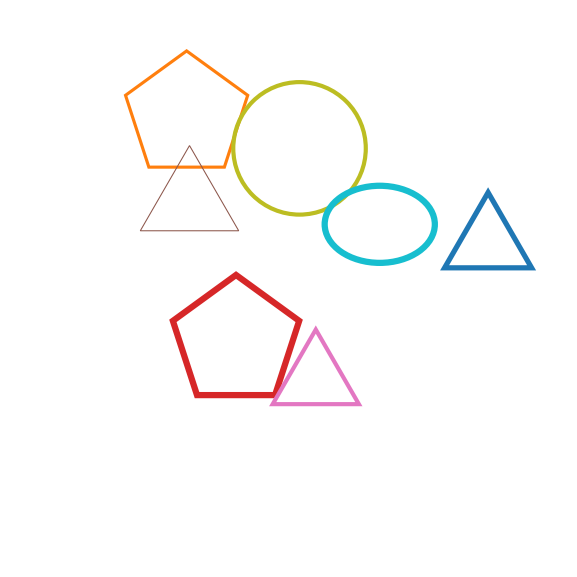[{"shape": "triangle", "thickness": 2.5, "radius": 0.43, "center": [0.845, 0.579]}, {"shape": "pentagon", "thickness": 1.5, "radius": 0.56, "center": [0.323, 0.8]}, {"shape": "pentagon", "thickness": 3, "radius": 0.57, "center": [0.409, 0.408]}, {"shape": "triangle", "thickness": 0.5, "radius": 0.49, "center": [0.328, 0.649]}, {"shape": "triangle", "thickness": 2, "radius": 0.43, "center": [0.547, 0.342]}, {"shape": "circle", "thickness": 2, "radius": 0.57, "center": [0.519, 0.742]}, {"shape": "oval", "thickness": 3, "radius": 0.48, "center": [0.658, 0.611]}]